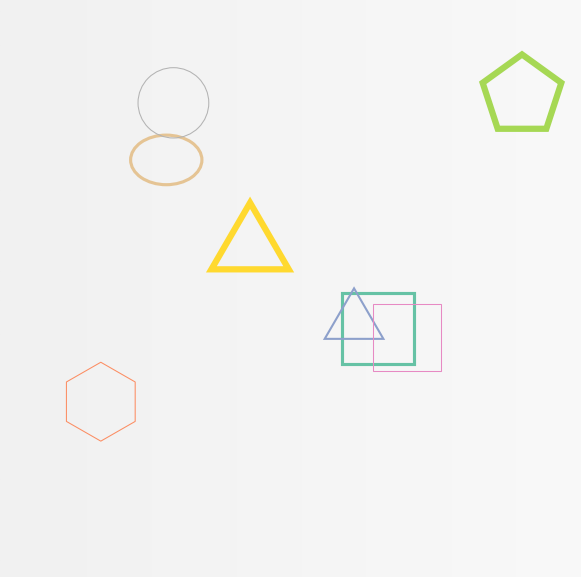[{"shape": "square", "thickness": 1.5, "radius": 0.31, "center": [0.65, 0.43]}, {"shape": "hexagon", "thickness": 0.5, "radius": 0.34, "center": [0.173, 0.304]}, {"shape": "triangle", "thickness": 1, "radius": 0.29, "center": [0.609, 0.442]}, {"shape": "square", "thickness": 0.5, "radius": 0.29, "center": [0.7, 0.415]}, {"shape": "pentagon", "thickness": 3, "radius": 0.36, "center": [0.898, 0.834]}, {"shape": "triangle", "thickness": 3, "radius": 0.38, "center": [0.43, 0.571]}, {"shape": "oval", "thickness": 1.5, "radius": 0.31, "center": [0.286, 0.722]}, {"shape": "circle", "thickness": 0.5, "radius": 0.3, "center": [0.298, 0.821]}]